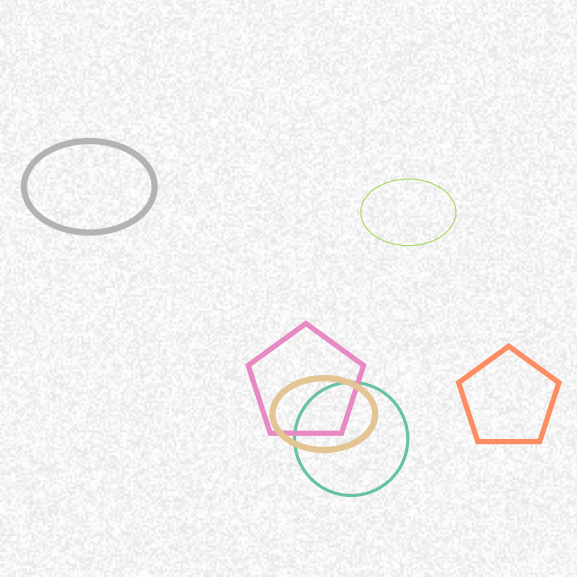[{"shape": "circle", "thickness": 1.5, "radius": 0.49, "center": [0.608, 0.239]}, {"shape": "pentagon", "thickness": 2.5, "radius": 0.46, "center": [0.881, 0.308]}, {"shape": "pentagon", "thickness": 2.5, "radius": 0.53, "center": [0.53, 0.334]}, {"shape": "oval", "thickness": 0.5, "radius": 0.41, "center": [0.707, 0.631]}, {"shape": "oval", "thickness": 3, "radius": 0.44, "center": [0.561, 0.282]}, {"shape": "oval", "thickness": 3, "radius": 0.57, "center": [0.155, 0.676]}]